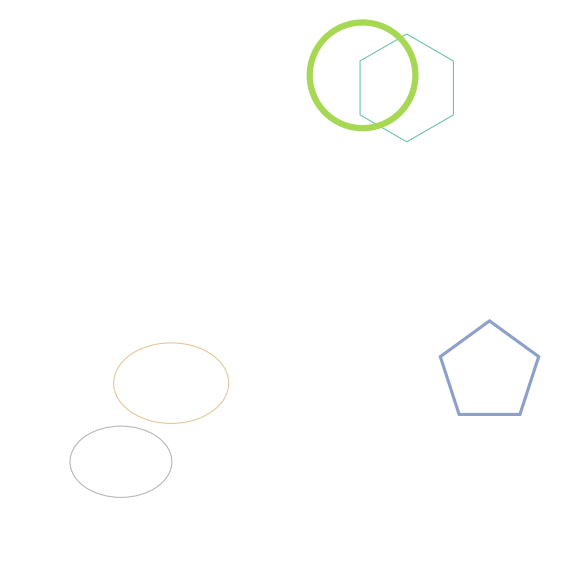[{"shape": "hexagon", "thickness": 0.5, "radius": 0.47, "center": [0.704, 0.847]}, {"shape": "pentagon", "thickness": 1.5, "radius": 0.45, "center": [0.848, 0.354]}, {"shape": "circle", "thickness": 3, "radius": 0.46, "center": [0.628, 0.869]}, {"shape": "oval", "thickness": 0.5, "radius": 0.5, "center": [0.296, 0.336]}, {"shape": "oval", "thickness": 0.5, "radius": 0.44, "center": [0.209, 0.2]}]